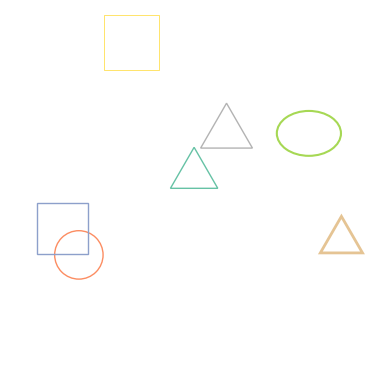[{"shape": "triangle", "thickness": 1, "radius": 0.35, "center": [0.504, 0.546]}, {"shape": "circle", "thickness": 1, "radius": 0.31, "center": [0.205, 0.338]}, {"shape": "square", "thickness": 1, "radius": 0.33, "center": [0.163, 0.407]}, {"shape": "oval", "thickness": 1.5, "radius": 0.42, "center": [0.802, 0.654]}, {"shape": "square", "thickness": 0.5, "radius": 0.36, "center": [0.342, 0.889]}, {"shape": "triangle", "thickness": 2, "radius": 0.32, "center": [0.887, 0.375]}, {"shape": "triangle", "thickness": 1, "radius": 0.39, "center": [0.588, 0.654]}]